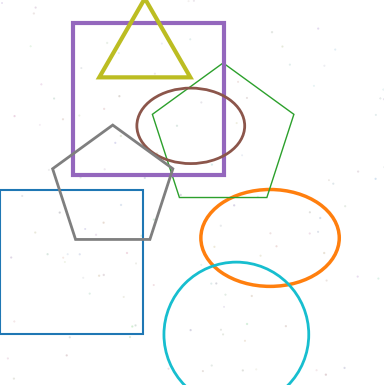[{"shape": "square", "thickness": 1.5, "radius": 0.93, "center": [0.186, 0.319]}, {"shape": "oval", "thickness": 2.5, "radius": 0.9, "center": [0.701, 0.382]}, {"shape": "pentagon", "thickness": 1, "radius": 0.97, "center": [0.58, 0.643]}, {"shape": "square", "thickness": 3, "radius": 0.98, "center": [0.385, 0.743]}, {"shape": "oval", "thickness": 2, "radius": 0.7, "center": [0.496, 0.673]}, {"shape": "pentagon", "thickness": 2, "radius": 0.82, "center": [0.293, 0.511]}, {"shape": "triangle", "thickness": 3, "radius": 0.68, "center": [0.376, 0.867]}, {"shape": "circle", "thickness": 2, "radius": 0.94, "center": [0.614, 0.131]}]